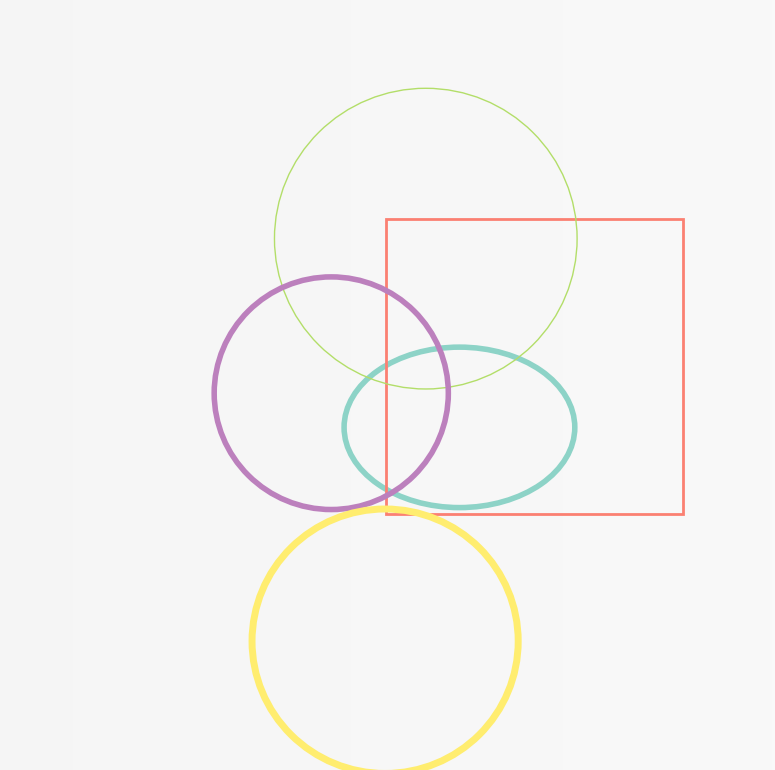[{"shape": "oval", "thickness": 2, "radius": 0.74, "center": [0.593, 0.445]}, {"shape": "square", "thickness": 1, "radius": 0.96, "center": [0.69, 0.524]}, {"shape": "circle", "thickness": 0.5, "radius": 0.98, "center": [0.549, 0.69]}, {"shape": "circle", "thickness": 2, "radius": 0.76, "center": [0.427, 0.489]}, {"shape": "circle", "thickness": 2.5, "radius": 0.86, "center": [0.497, 0.167]}]